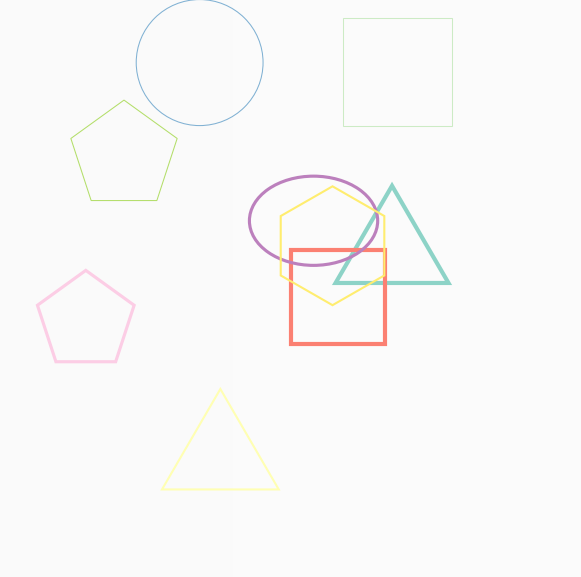[{"shape": "triangle", "thickness": 2, "radius": 0.56, "center": [0.674, 0.565]}, {"shape": "triangle", "thickness": 1, "radius": 0.58, "center": [0.379, 0.21]}, {"shape": "square", "thickness": 2, "radius": 0.41, "center": [0.581, 0.485]}, {"shape": "circle", "thickness": 0.5, "radius": 0.55, "center": [0.343, 0.891]}, {"shape": "pentagon", "thickness": 0.5, "radius": 0.48, "center": [0.213, 0.73]}, {"shape": "pentagon", "thickness": 1.5, "radius": 0.44, "center": [0.148, 0.444]}, {"shape": "oval", "thickness": 1.5, "radius": 0.55, "center": [0.539, 0.617]}, {"shape": "square", "thickness": 0.5, "radius": 0.47, "center": [0.684, 0.875]}, {"shape": "hexagon", "thickness": 1, "radius": 0.51, "center": [0.572, 0.574]}]